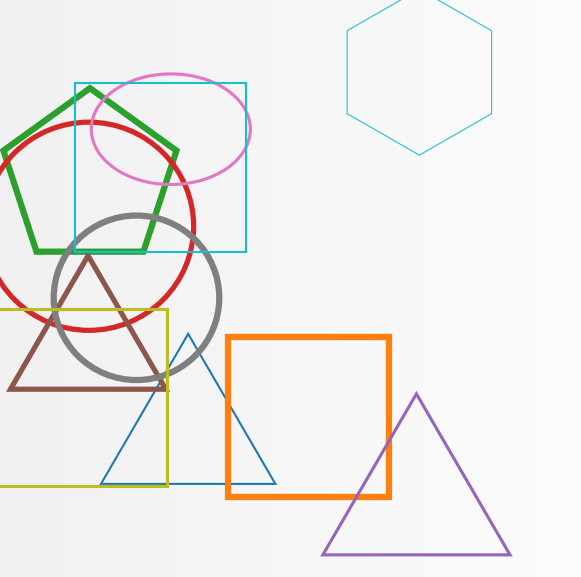[{"shape": "triangle", "thickness": 1, "radius": 0.87, "center": [0.324, 0.248]}, {"shape": "square", "thickness": 3, "radius": 0.69, "center": [0.531, 0.276]}, {"shape": "pentagon", "thickness": 3, "radius": 0.78, "center": [0.155, 0.69]}, {"shape": "circle", "thickness": 2.5, "radius": 0.9, "center": [0.153, 0.607]}, {"shape": "triangle", "thickness": 1.5, "radius": 0.93, "center": [0.716, 0.131]}, {"shape": "triangle", "thickness": 2.5, "radius": 0.77, "center": [0.152, 0.402]}, {"shape": "oval", "thickness": 1.5, "radius": 0.68, "center": [0.294, 0.775]}, {"shape": "circle", "thickness": 3, "radius": 0.71, "center": [0.235, 0.484]}, {"shape": "square", "thickness": 1.5, "radius": 0.76, "center": [0.135, 0.311]}, {"shape": "hexagon", "thickness": 0.5, "radius": 0.72, "center": [0.721, 0.874]}, {"shape": "square", "thickness": 1, "radius": 0.73, "center": [0.276, 0.709]}]